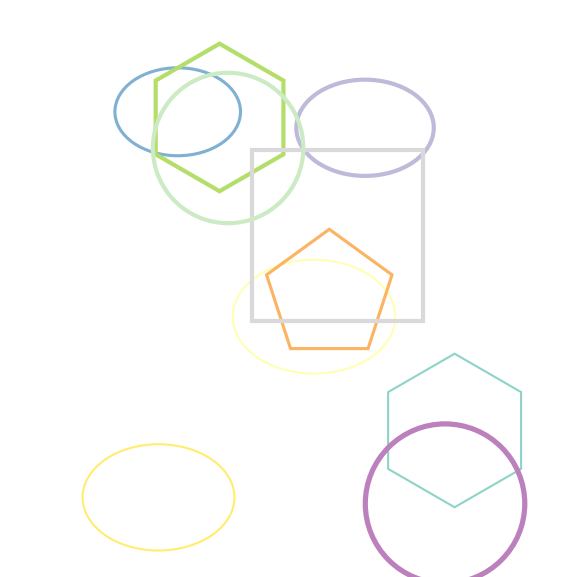[{"shape": "hexagon", "thickness": 1, "radius": 0.66, "center": [0.787, 0.254]}, {"shape": "oval", "thickness": 1, "radius": 0.7, "center": [0.544, 0.451]}, {"shape": "oval", "thickness": 2, "radius": 0.6, "center": [0.632, 0.778]}, {"shape": "oval", "thickness": 1.5, "radius": 0.54, "center": [0.308, 0.806]}, {"shape": "pentagon", "thickness": 1.5, "radius": 0.57, "center": [0.57, 0.488]}, {"shape": "hexagon", "thickness": 2, "radius": 0.64, "center": [0.38, 0.796]}, {"shape": "square", "thickness": 2, "radius": 0.74, "center": [0.585, 0.591]}, {"shape": "circle", "thickness": 2.5, "radius": 0.69, "center": [0.771, 0.127]}, {"shape": "circle", "thickness": 2, "radius": 0.65, "center": [0.395, 0.743]}, {"shape": "oval", "thickness": 1, "radius": 0.66, "center": [0.275, 0.138]}]